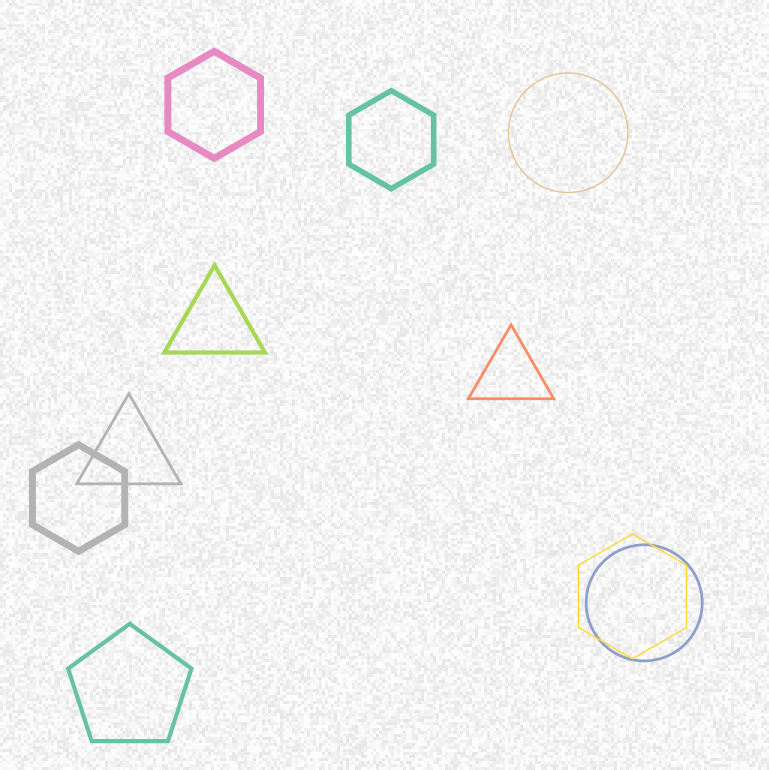[{"shape": "pentagon", "thickness": 1.5, "radius": 0.42, "center": [0.169, 0.106]}, {"shape": "hexagon", "thickness": 2, "radius": 0.32, "center": [0.508, 0.819]}, {"shape": "triangle", "thickness": 1, "radius": 0.32, "center": [0.664, 0.514]}, {"shape": "circle", "thickness": 1, "radius": 0.38, "center": [0.837, 0.217]}, {"shape": "hexagon", "thickness": 2.5, "radius": 0.35, "center": [0.278, 0.864]}, {"shape": "triangle", "thickness": 1.5, "radius": 0.38, "center": [0.279, 0.58]}, {"shape": "hexagon", "thickness": 0.5, "radius": 0.4, "center": [0.821, 0.226]}, {"shape": "circle", "thickness": 0.5, "radius": 0.39, "center": [0.738, 0.828]}, {"shape": "triangle", "thickness": 1, "radius": 0.39, "center": [0.167, 0.411]}, {"shape": "hexagon", "thickness": 2.5, "radius": 0.35, "center": [0.102, 0.353]}]